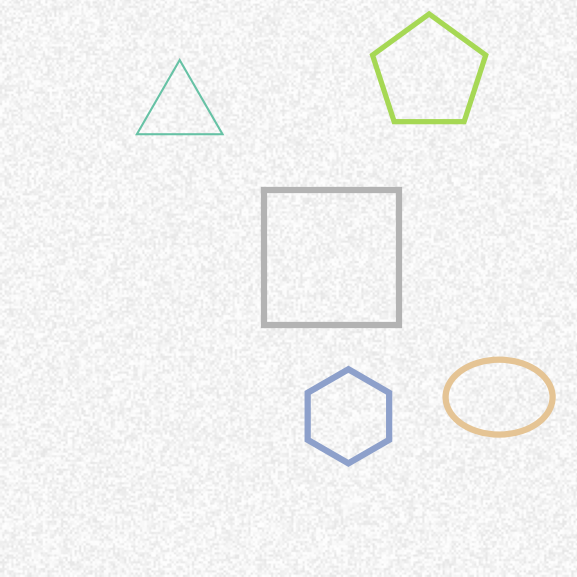[{"shape": "triangle", "thickness": 1, "radius": 0.43, "center": [0.311, 0.81]}, {"shape": "hexagon", "thickness": 3, "radius": 0.41, "center": [0.603, 0.278]}, {"shape": "pentagon", "thickness": 2.5, "radius": 0.52, "center": [0.743, 0.872]}, {"shape": "oval", "thickness": 3, "radius": 0.46, "center": [0.864, 0.311]}, {"shape": "square", "thickness": 3, "radius": 0.58, "center": [0.573, 0.553]}]